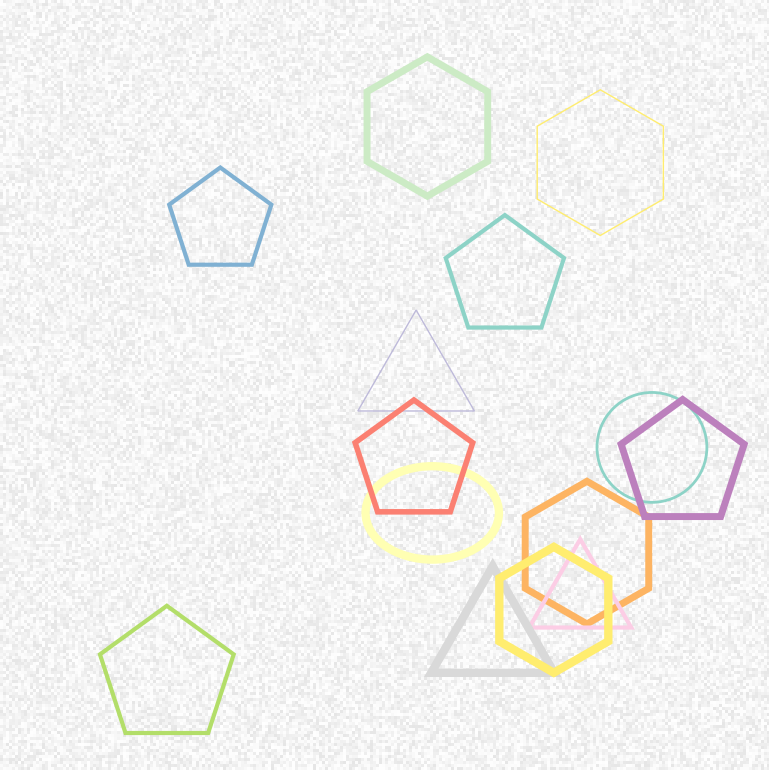[{"shape": "pentagon", "thickness": 1.5, "radius": 0.4, "center": [0.656, 0.64]}, {"shape": "circle", "thickness": 1, "radius": 0.36, "center": [0.847, 0.419]}, {"shape": "oval", "thickness": 3, "radius": 0.43, "center": [0.561, 0.334]}, {"shape": "triangle", "thickness": 0.5, "radius": 0.44, "center": [0.54, 0.51]}, {"shape": "pentagon", "thickness": 2, "radius": 0.4, "center": [0.538, 0.4]}, {"shape": "pentagon", "thickness": 1.5, "radius": 0.35, "center": [0.286, 0.713]}, {"shape": "hexagon", "thickness": 2.5, "radius": 0.46, "center": [0.762, 0.282]}, {"shape": "pentagon", "thickness": 1.5, "radius": 0.46, "center": [0.217, 0.122]}, {"shape": "triangle", "thickness": 1.5, "radius": 0.38, "center": [0.754, 0.223]}, {"shape": "triangle", "thickness": 3, "radius": 0.46, "center": [0.64, 0.172]}, {"shape": "pentagon", "thickness": 2.5, "radius": 0.42, "center": [0.887, 0.397]}, {"shape": "hexagon", "thickness": 2.5, "radius": 0.45, "center": [0.555, 0.836]}, {"shape": "hexagon", "thickness": 3, "radius": 0.41, "center": [0.719, 0.208]}, {"shape": "hexagon", "thickness": 0.5, "radius": 0.47, "center": [0.78, 0.789]}]